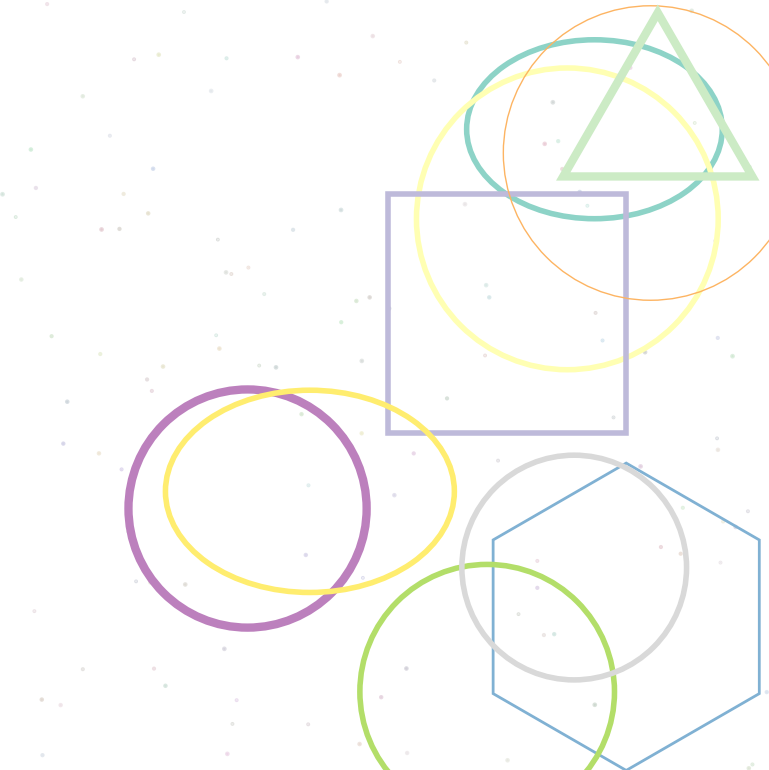[{"shape": "oval", "thickness": 2, "radius": 0.83, "center": [0.772, 0.832]}, {"shape": "circle", "thickness": 2, "radius": 0.98, "center": [0.737, 0.716]}, {"shape": "square", "thickness": 2, "radius": 0.77, "center": [0.658, 0.593]}, {"shape": "hexagon", "thickness": 1, "radius": 1.0, "center": [0.813, 0.199]}, {"shape": "circle", "thickness": 0.5, "radius": 0.96, "center": [0.845, 0.801]}, {"shape": "circle", "thickness": 2, "radius": 0.83, "center": [0.633, 0.102]}, {"shape": "circle", "thickness": 2, "radius": 0.73, "center": [0.746, 0.263]}, {"shape": "circle", "thickness": 3, "radius": 0.77, "center": [0.322, 0.34]}, {"shape": "triangle", "thickness": 3, "radius": 0.71, "center": [0.854, 0.842]}, {"shape": "oval", "thickness": 2, "radius": 0.94, "center": [0.402, 0.362]}]